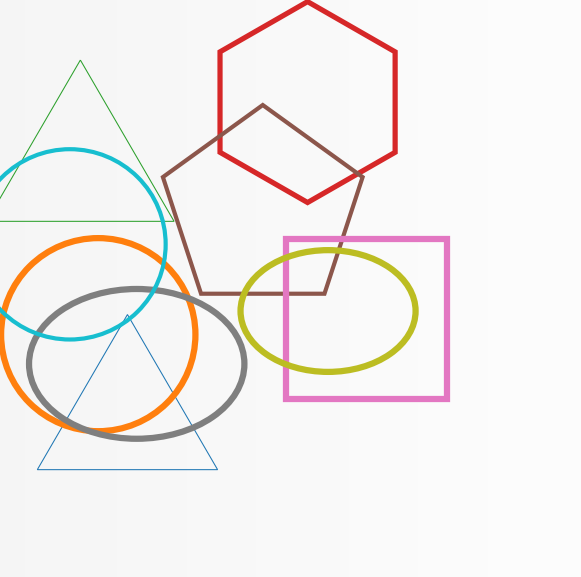[{"shape": "triangle", "thickness": 0.5, "radius": 0.9, "center": [0.219, 0.275]}, {"shape": "circle", "thickness": 3, "radius": 0.84, "center": [0.169, 0.42]}, {"shape": "triangle", "thickness": 0.5, "radius": 0.93, "center": [0.138, 0.709]}, {"shape": "hexagon", "thickness": 2.5, "radius": 0.87, "center": [0.529, 0.822]}, {"shape": "pentagon", "thickness": 2, "radius": 0.9, "center": [0.452, 0.637]}, {"shape": "square", "thickness": 3, "radius": 0.69, "center": [0.63, 0.446]}, {"shape": "oval", "thickness": 3, "radius": 0.93, "center": [0.235, 0.369]}, {"shape": "oval", "thickness": 3, "radius": 0.75, "center": [0.564, 0.461]}, {"shape": "circle", "thickness": 2, "radius": 0.82, "center": [0.12, 0.576]}]